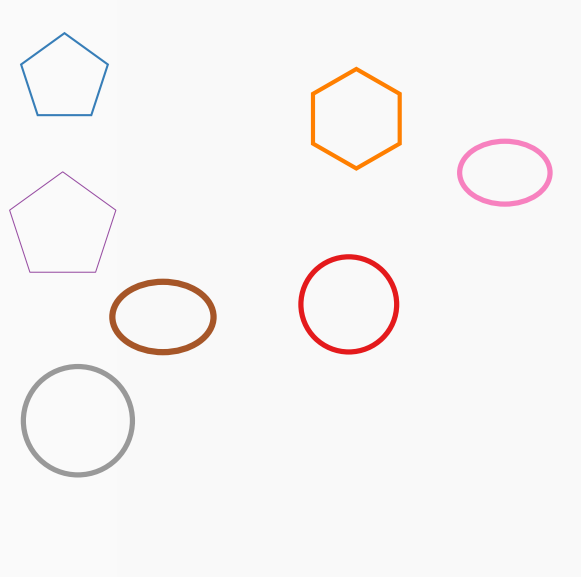[{"shape": "circle", "thickness": 2.5, "radius": 0.41, "center": [0.6, 0.472]}, {"shape": "pentagon", "thickness": 1, "radius": 0.39, "center": [0.111, 0.863]}, {"shape": "pentagon", "thickness": 0.5, "radius": 0.48, "center": [0.108, 0.605]}, {"shape": "hexagon", "thickness": 2, "radius": 0.43, "center": [0.613, 0.794]}, {"shape": "oval", "thickness": 3, "radius": 0.44, "center": [0.28, 0.45]}, {"shape": "oval", "thickness": 2.5, "radius": 0.39, "center": [0.869, 0.7]}, {"shape": "circle", "thickness": 2.5, "radius": 0.47, "center": [0.134, 0.271]}]